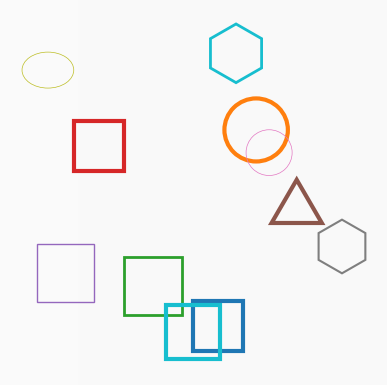[{"shape": "square", "thickness": 3, "radius": 0.32, "center": [0.563, 0.153]}, {"shape": "circle", "thickness": 3, "radius": 0.41, "center": [0.661, 0.662]}, {"shape": "square", "thickness": 2, "radius": 0.38, "center": [0.395, 0.257]}, {"shape": "square", "thickness": 3, "radius": 0.32, "center": [0.255, 0.621]}, {"shape": "square", "thickness": 1, "radius": 0.37, "center": [0.169, 0.29]}, {"shape": "triangle", "thickness": 3, "radius": 0.37, "center": [0.766, 0.458]}, {"shape": "circle", "thickness": 0.5, "radius": 0.3, "center": [0.694, 0.604]}, {"shape": "hexagon", "thickness": 1.5, "radius": 0.35, "center": [0.883, 0.36]}, {"shape": "oval", "thickness": 0.5, "radius": 0.33, "center": [0.124, 0.818]}, {"shape": "hexagon", "thickness": 2, "radius": 0.38, "center": [0.609, 0.862]}, {"shape": "square", "thickness": 3, "radius": 0.35, "center": [0.499, 0.137]}]